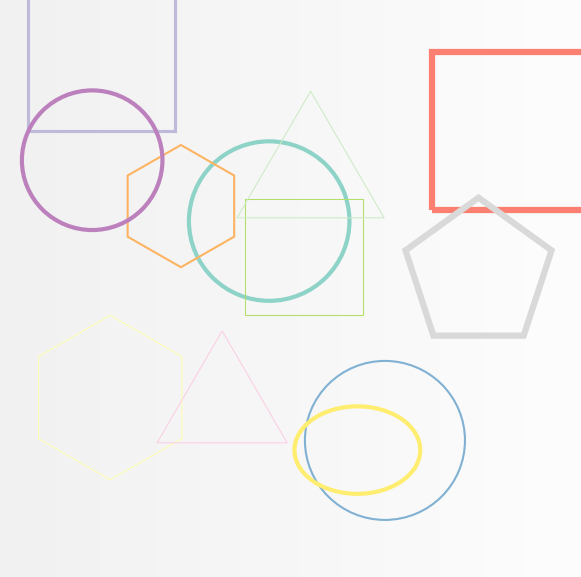[{"shape": "circle", "thickness": 2, "radius": 0.69, "center": [0.463, 0.616]}, {"shape": "hexagon", "thickness": 0.5, "radius": 0.71, "center": [0.19, 0.311]}, {"shape": "square", "thickness": 1.5, "radius": 0.63, "center": [0.174, 0.899]}, {"shape": "square", "thickness": 3, "radius": 0.69, "center": [0.88, 0.772]}, {"shape": "circle", "thickness": 1, "radius": 0.69, "center": [0.662, 0.237]}, {"shape": "hexagon", "thickness": 1, "radius": 0.53, "center": [0.311, 0.642]}, {"shape": "square", "thickness": 0.5, "radius": 0.51, "center": [0.523, 0.554]}, {"shape": "triangle", "thickness": 0.5, "radius": 0.65, "center": [0.382, 0.297]}, {"shape": "pentagon", "thickness": 3, "radius": 0.66, "center": [0.823, 0.525]}, {"shape": "circle", "thickness": 2, "radius": 0.6, "center": [0.159, 0.722]}, {"shape": "triangle", "thickness": 0.5, "radius": 0.73, "center": [0.534, 0.695]}, {"shape": "oval", "thickness": 2, "radius": 0.54, "center": [0.615, 0.22]}]